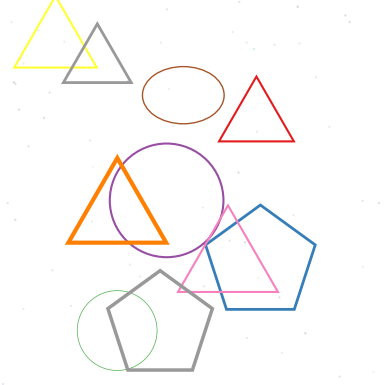[{"shape": "triangle", "thickness": 1.5, "radius": 0.56, "center": [0.666, 0.689]}, {"shape": "pentagon", "thickness": 2, "radius": 0.75, "center": [0.676, 0.318]}, {"shape": "circle", "thickness": 0.5, "radius": 0.52, "center": [0.304, 0.141]}, {"shape": "circle", "thickness": 1.5, "radius": 0.74, "center": [0.433, 0.48]}, {"shape": "triangle", "thickness": 3, "radius": 0.73, "center": [0.305, 0.443]}, {"shape": "triangle", "thickness": 1.5, "radius": 0.62, "center": [0.144, 0.886]}, {"shape": "oval", "thickness": 1, "radius": 0.53, "center": [0.476, 0.753]}, {"shape": "triangle", "thickness": 1.5, "radius": 0.75, "center": [0.592, 0.317]}, {"shape": "triangle", "thickness": 2, "radius": 0.51, "center": [0.253, 0.836]}, {"shape": "pentagon", "thickness": 2.5, "radius": 0.71, "center": [0.416, 0.154]}]